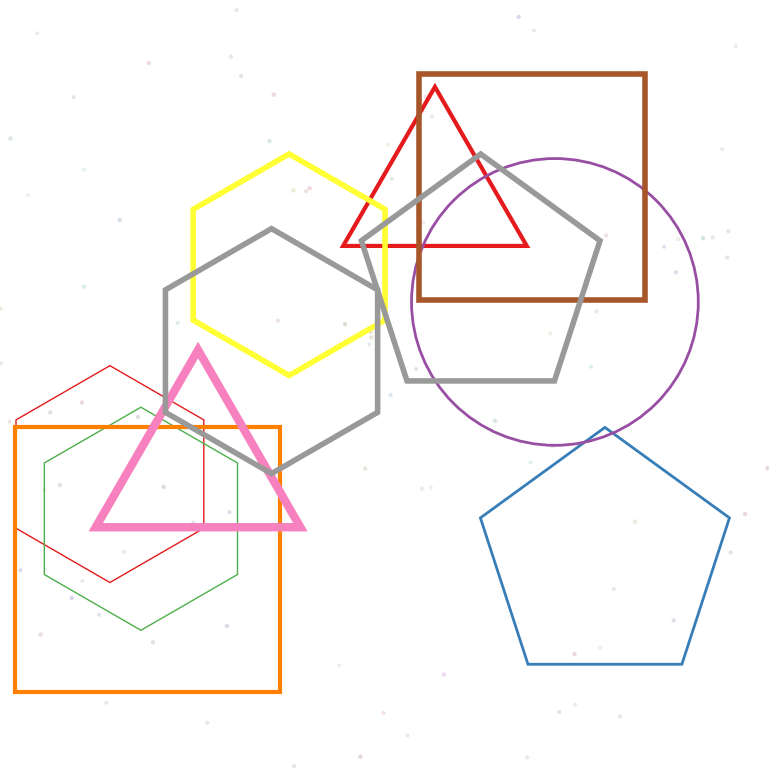[{"shape": "hexagon", "thickness": 0.5, "radius": 0.7, "center": [0.143, 0.384]}, {"shape": "triangle", "thickness": 1.5, "radius": 0.69, "center": [0.565, 0.749]}, {"shape": "pentagon", "thickness": 1, "radius": 0.85, "center": [0.786, 0.275]}, {"shape": "hexagon", "thickness": 0.5, "radius": 0.72, "center": [0.183, 0.326]}, {"shape": "circle", "thickness": 1, "radius": 0.93, "center": [0.721, 0.608]}, {"shape": "square", "thickness": 1.5, "radius": 0.86, "center": [0.191, 0.273]}, {"shape": "hexagon", "thickness": 2, "radius": 0.72, "center": [0.375, 0.656]}, {"shape": "square", "thickness": 2, "radius": 0.73, "center": [0.691, 0.757]}, {"shape": "triangle", "thickness": 3, "radius": 0.77, "center": [0.257, 0.392]}, {"shape": "pentagon", "thickness": 2, "radius": 0.81, "center": [0.624, 0.637]}, {"shape": "hexagon", "thickness": 2, "radius": 0.8, "center": [0.353, 0.544]}]